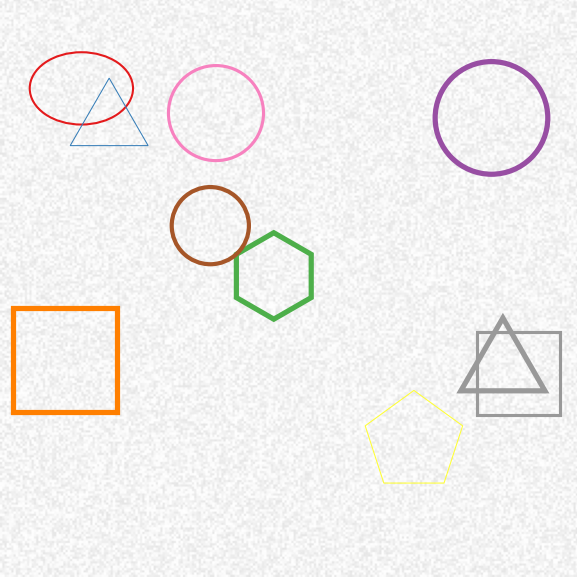[{"shape": "oval", "thickness": 1, "radius": 0.45, "center": [0.141, 0.846]}, {"shape": "triangle", "thickness": 0.5, "radius": 0.39, "center": [0.189, 0.786]}, {"shape": "hexagon", "thickness": 2.5, "radius": 0.37, "center": [0.474, 0.521]}, {"shape": "circle", "thickness": 2.5, "radius": 0.49, "center": [0.851, 0.795]}, {"shape": "square", "thickness": 2.5, "radius": 0.45, "center": [0.113, 0.377]}, {"shape": "pentagon", "thickness": 0.5, "radius": 0.44, "center": [0.717, 0.234]}, {"shape": "circle", "thickness": 2, "radius": 0.33, "center": [0.364, 0.608]}, {"shape": "circle", "thickness": 1.5, "radius": 0.41, "center": [0.374, 0.803]}, {"shape": "triangle", "thickness": 2.5, "radius": 0.42, "center": [0.871, 0.364]}, {"shape": "square", "thickness": 1.5, "radius": 0.36, "center": [0.898, 0.352]}]